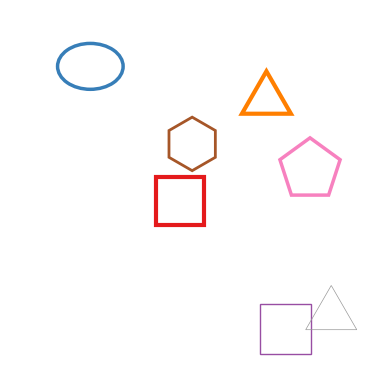[{"shape": "square", "thickness": 3, "radius": 0.31, "center": [0.468, 0.478]}, {"shape": "oval", "thickness": 2.5, "radius": 0.43, "center": [0.235, 0.828]}, {"shape": "square", "thickness": 1, "radius": 0.33, "center": [0.742, 0.146]}, {"shape": "triangle", "thickness": 3, "radius": 0.37, "center": [0.692, 0.741]}, {"shape": "hexagon", "thickness": 2, "radius": 0.35, "center": [0.499, 0.626]}, {"shape": "pentagon", "thickness": 2.5, "radius": 0.41, "center": [0.805, 0.56]}, {"shape": "triangle", "thickness": 0.5, "radius": 0.38, "center": [0.86, 0.182]}]